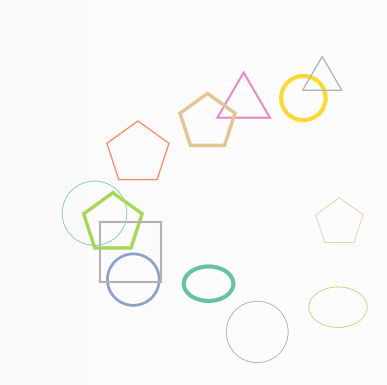[{"shape": "circle", "thickness": 0.5, "radius": 0.42, "center": [0.244, 0.446]}, {"shape": "oval", "thickness": 3, "radius": 0.32, "center": [0.538, 0.263]}, {"shape": "pentagon", "thickness": 1, "radius": 0.42, "center": [0.356, 0.602]}, {"shape": "circle", "thickness": 2, "radius": 0.33, "center": [0.344, 0.274]}, {"shape": "circle", "thickness": 0.5, "radius": 0.4, "center": [0.664, 0.138]}, {"shape": "triangle", "thickness": 1.5, "radius": 0.39, "center": [0.629, 0.733]}, {"shape": "pentagon", "thickness": 2.5, "radius": 0.4, "center": [0.291, 0.42]}, {"shape": "oval", "thickness": 0.5, "radius": 0.38, "center": [0.872, 0.202]}, {"shape": "circle", "thickness": 3, "radius": 0.29, "center": [0.783, 0.745]}, {"shape": "pentagon", "thickness": 2.5, "radius": 0.37, "center": [0.536, 0.683]}, {"shape": "pentagon", "thickness": 0.5, "radius": 0.32, "center": [0.876, 0.422]}, {"shape": "triangle", "thickness": 1, "radius": 0.29, "center": [0.832, 0.795]}, {"shape": "square", "thickness": 1.5, "radius": 0.39, "center": [0.337, 0.345]}]